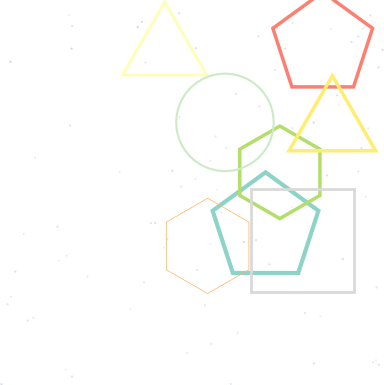[{"shape": "pentagon", "thickness": 3, "radius": 0.72, "center": [0.69, 0.408]}, {"shape": "triangle", "thickness": 2, "radius": 0.63, "center": [0.428, 0.869]}, {"shape": "pentagon", "thickness": 2.5, "radius": 0.68, "center": [0.838, 0.884]}, {"shape": "hexagon", "thickness": 0.5, "radius": 0.62, "center": [0.539, 0.361]}, {"shape": "hexagon", "thickness": 2.5, "radius": 0.6, "center": [0.727, 0.552]}, {"shape": "square", "thickness": 2, "radius": 0.67, "center": [0.786, 0.374]}, {"shape": "circle", "thickness": 1.5, "radius": 0.63, "center": [0.584, 0.682]}, {"shape": "triangle", "thickness": 2.5, "radius": 0.65, "center": [0.863, 0.673]}]